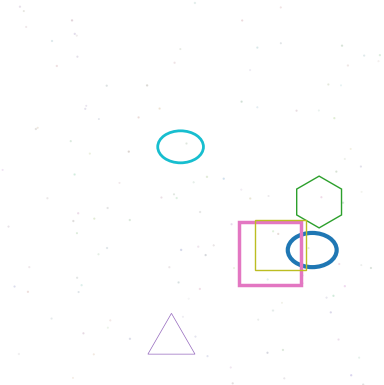[{"shape": "oval", "thickness": 3, "radius": 0.32, "center": [0.811, 0.351]}, {"shape": "hexagon", "thickness": 1, "radius": 0.34, "center": [0.829, 0.475]}, {"shape": "triangle", "thickness": 0.5, "radius": 0.35, "center": [0.445, 0.115]}, {"shape": "square", "thickness": 2.5, "radius": 0.41, "center": [0.701, 0.342]}, {"shape": "square", "thickness": 1, "radius": 0.33, "center": [0.728, 0.364]}, {"shape": "oval", "thickness": 2, "radius": 0.3, "center": [0.469, 0.619]}]